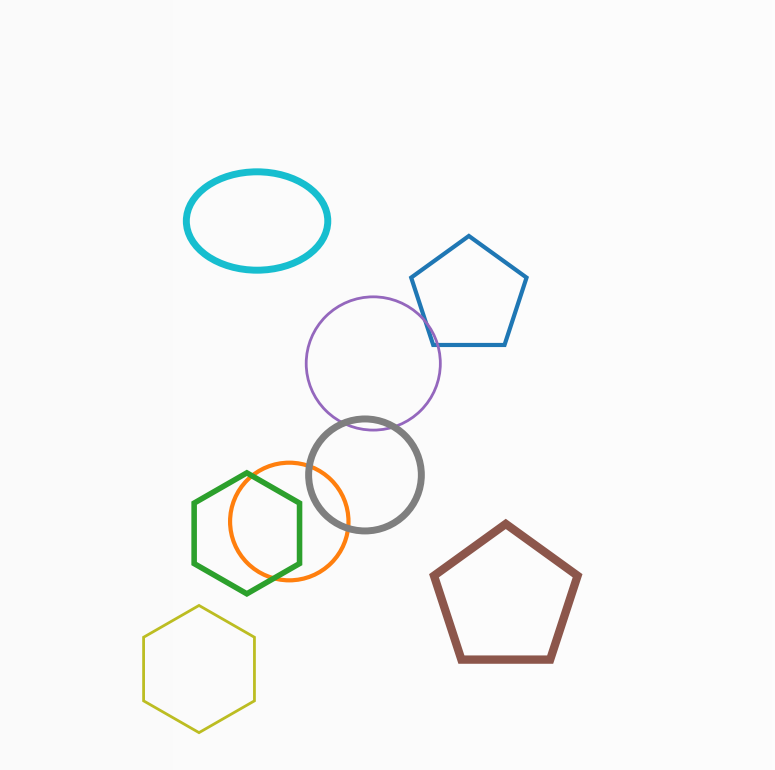[{"shape": "pentagon", "thickness": 1.5, "radius": 0.39, "center": [0.605, 0.615]}, {"shape": "circle", "thickness": 1.5, "radius": 0.38, "center": [0.373, 0.323]}, {"shape": "hexagon", "thickness": 2, "radius": 0.39, "center": [0.319, 0.307]}, {"shape": "circle", "thickness": 1, "radius": 0.43, "center": [0.482, 0.528]}, {"shape": "pentagon", "thickness": 3, "radius": 0.49, "center": [0.653, 0.222]}, {"shape": "circle", "thickness": 2.5, "radius": 0.36, "center": [0.471, 0.383]}, {"shape": "hexagon", "thickness": 1, "radius": 0.41, "center": [0.257, 0.131]}, {"shape": "oval", "thickness": 2.5, "radius": 0.46, "center": [0.332, 0.713]}]